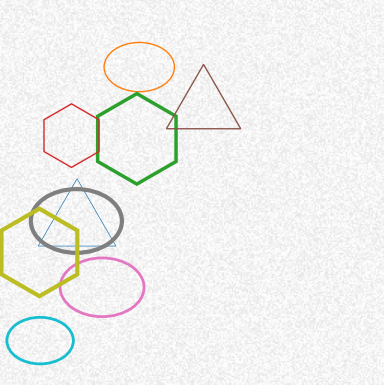[{"shape": "triangle", "thickness": 0.5, "radius": 0.58, "center": [0.2, 0.419]}, {"shape": "oval", "thickness": 1, "radius": 0.46, "center": [0.362, 0.826]}, {"shape": "hexagon", "thickness": 2.5, "radius": 0.59, "center": [0.355, 0.639]}, {"shape": "hexagon", "thickness": 1, "radius": 0.41, "center": [0.186, 0.648]}, {"shape": "triangle", "thickness": 1, "radius": 0.56, "center": [0.529, 0.721]}, {"shape": "oval", "thickness": 2, "radius": 0.54, "center": [0.265, 0.254]}, {"shape": "oval", "thickness": 3, "radius": 0.59, "center": [0.198, 0.426]}, {"shape": "hexagon", "thickness": 3, "radius": 0.57, "center": [0.102, 0.344]}, {"shape": "oval", "thickness": 2, "radius": 0.43, "center": [0.104, 0.115]}]